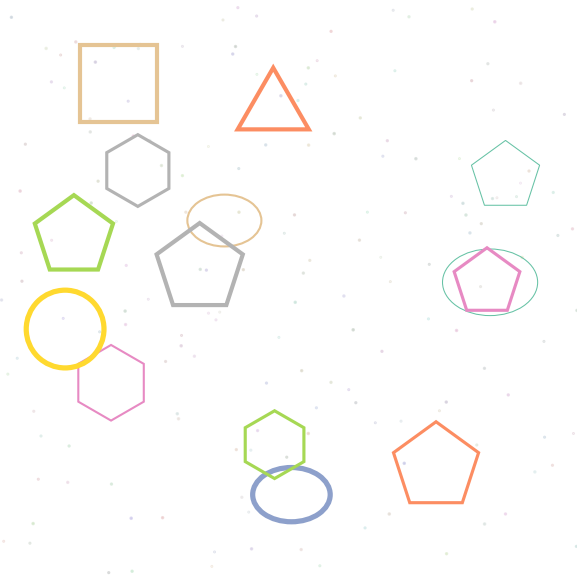[{"shape": "oval", "thickness": 0.5, "radius": 0.41, "center": [0.849, 0.51]}, {"shape": "pentagon", "thickness": 0.5, "radius": 0.31, "center": [0.875, 0.694]}, {"shape": "triangle", "thickness": 2, "radius": 0.36, "center": [0.473, 0.811]}, {"shape": "pentagon", "thickness": 1.5, "radius": 0.39, "center": [0.755, 0.191]}, {"shape": "oval", "thickness": 2.5, "radius": 0.34, "center": [0.505, 0.143]}, {"shape": "pentagon", "thickness": 1.5, "radius": 0.3, "center": [0.843, 0.51]}, {"shape": "hexagon", "thickness": 1, "radius": 0.33, "center": [0.192, 0.336]}, {"shape": "pentagon", "thickness": 2, "radius": 0.36, "center": [0.128, 0.59]}, {"shape": "hexagon", "thickness": 1.5, "radius": 0.29, "center": [0.475, 0.229]}, {"shape": "circle", "thickness": 2.5, "radius": 0.34, "center": [0.113, 0.429]}, {"shape": "oval", "thickness": 1, "radius": 0.32, "center": [0.389, 0.617]}, {"shape": "square", "thickness": 2, "radius": 0.33, "center": [0.206, 0.855]}, {"shape": "hexagon", "thickness": 1.5, "radius": 0.31, "center": [0.239, 0.704]}, {"shape": "pentagon", "thickness": 2, "radius": 0.39, "center": [0.346, 0.534]}]